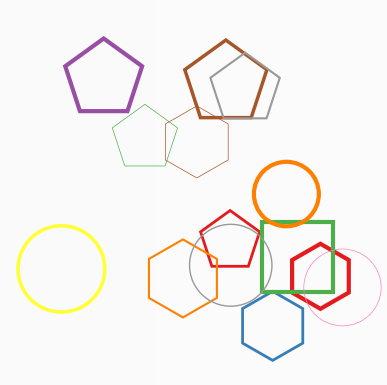[{"shape": "pentagon", "thickness": 2, "radius": 0.4, "center": [0.594, 0.373]}, {"shape": "hexagon", "thickness": 3, "radius": 0.42, "center": [0.827, 0.282]}, {"shape": "hexagon", "thickness": 2, "radius": 0.45, "center": [0.704, 0.154]}, {"shape": "pentagon", "thickness": 0.5, "radius": 0.44, "center": [0.374, 0.641]}, {"shape": "square", "thickness": 3, "radius": 0.46, "center": [0.767, 0.333]}, {"shape": "pentagon", "thickness": 3, "radius": 0.52, "center": [0.268, 0.796]}, {"shape": "circle", "thickness": 3, "radius": 0.42, "center": [0.739, 0.496]}, {"shape": "hexagon", "thickness": 1.5, "radius": 0.51, "center": [0.472, 0.277]}, {"shape": "circle", "thickness": 2.5, "radius": 0.56, "center": [0.158, 0.302]}, {"shape": "hexagon", "thickness": 0.5, "radius": 0.47, "center": [0.508, 0.631]}, {"shape": "pentagon", "thickness": 2.5, "radius": 0.56, "center": [0.583, 0.785]}, {"shape": "circle", "thickness": 0.5, "radius": 0.5, "center": [0.884, 0.253]}, {"shape": "pentagon", "thickness": 1.5, "radius": 0.47, "center": [0.632, 0.769]}, {"shape": "circle", "thickness": 1, "radius": 0.53, "center": [0.595, 0.311]}]